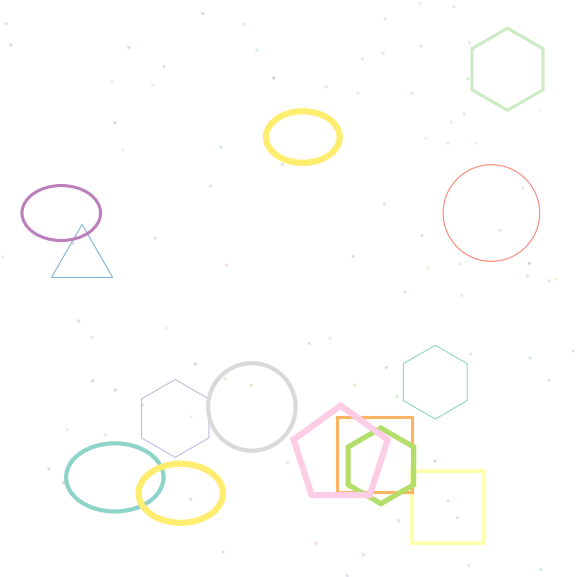[{"shape": "hexagon", "thickness": 0.5, "radius": 0.32, "center": [0.754, 0.337]}, {"shape": "oval", "thickness": 2, "radius": 0.42, "center": [0.199, 0.172]}, {"shape": "square", "thickness": 2, "radius": 0.31, "center": [0.776, 0.122]}, {"shape": "hexagon", "thickness": 0.5, "radius": 0.34, "center": [0.303, 0.275]}, {"shape": "circle", "thickness": 0.5, "radius": 0.42, "center": [0.851, 0.63]}, {"shape": "triangle", "thickness": 0.5, "radius": 0.31, "center": [0.142, 0.549]}, {"shape": "square", "thickness": 1.5, "radius": 0.32, "center": [0.648, 0.212]}, {"shape": "hexagon", "thickness": 2.5, "radius": 0.33, "center": [0.66, 0.192]}, {"shape": "pentagon", "thickness": 3, "radius": 0.43, "center": [0.59, 0.211]}, {"shape": "circle", "thickness": 2, "radius": 0.38, "center": [0.436, 0.294]}, {"shape": "oval", "thickness": 1.5, "radius": 0.34, "center": [0.106, 0.63]}, {"shape": "hexagon", "thickness": 1.5, "radius": 0.36, "center": [0.879, 0.879]}, {"shape": "oval", "thickness": 3, "radius": 0.32, "center": [0.524, 0.762]}, {"shape": "oval", "thickness": 3, "radius": 0.37, "center": [0.313, 0.145]}]